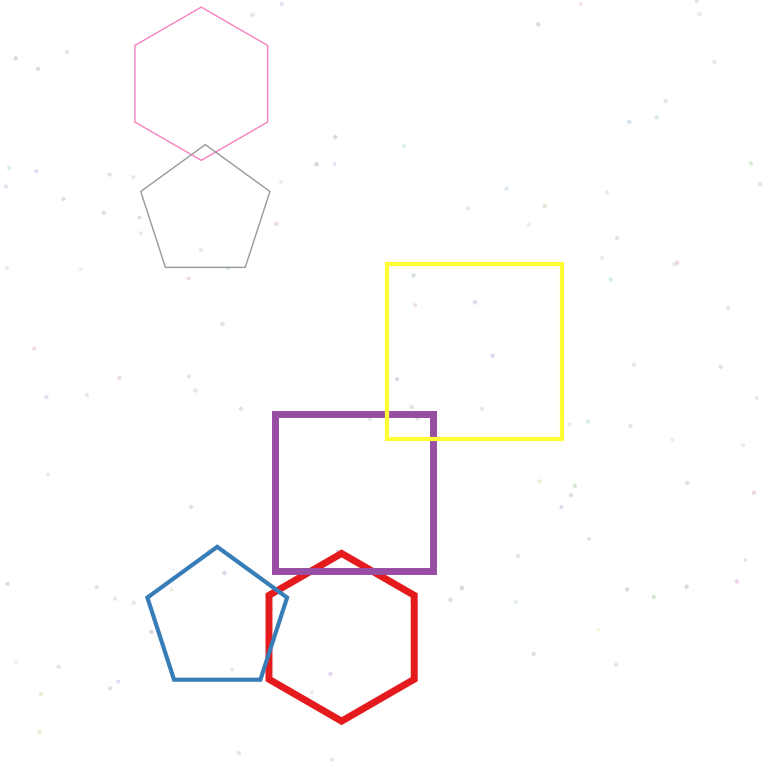[{"shape": "hexagon", "thickness": 2.5, "radius": 0.54, "center": [0.444, 0.172]}, {"shape": "pentagon", "thickness": 1.5, "radius": 0.48, "center": [0.282, 0.194]}, {"shape": "square", "thickness": 2.5, "radius": 0.51, "center": [0.46, 0.36]}, {"shape": "square", "thickness": 1.5, "radius": 0.57, "center": [0.617, 0.544]}, {"shape": "hexagon", "thickness": 0.5, "radius": 0.5, "center": [0.261, 0.891]}, {"shape": "pentagon", "thickness": 0.5, "radius": 0.44, "center": [0.267, 0.724]}]